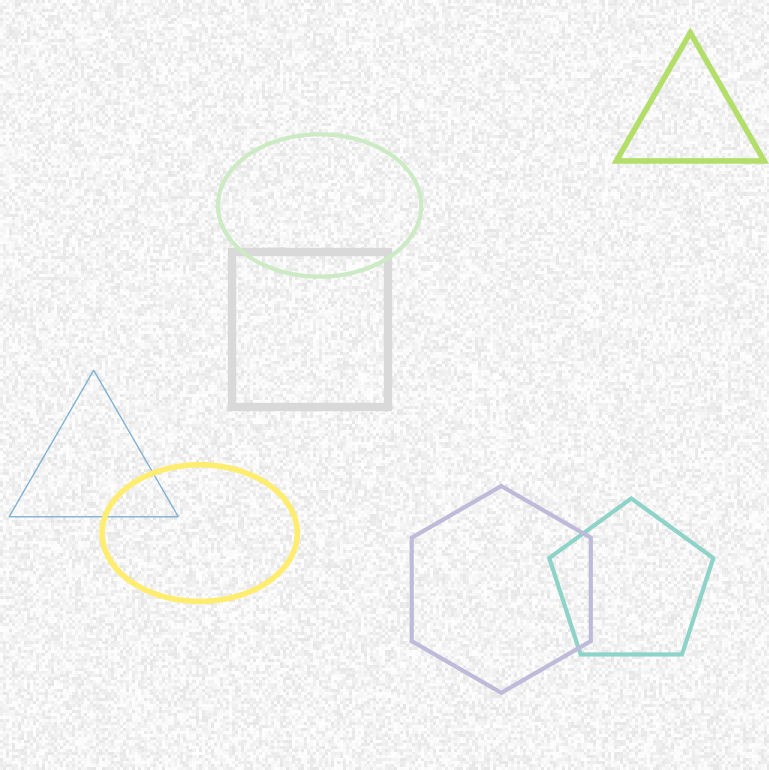[{"shape": "pentagon", "thickness": 1.5, "radius": 0.56, "center": [0.82, 0.241]}, {"shape": "hexagon", "thickness": 1.5, "radius": 0.67, "center": [0.651, 0.235]}, {"shape": "triangle", "thickness": 0.5, "radius": 0.63, "center": [0.122, 0.392]}, {"shape": "triangle", "thickness": 2, "radius": 0.55, "center": [0.896, 0.846]}, {"shape": "square", "thickness": 3, "radius": 0.51, "center": [0.403, 0.572]}, {"shape": "oval", "thickness": 1.5, "radius": 0.66, "center": [0.415, 0.733]}, {"shape": "oval", "thickness": 2, "radius": 0.63, "center": [0.259, 0.308]}]